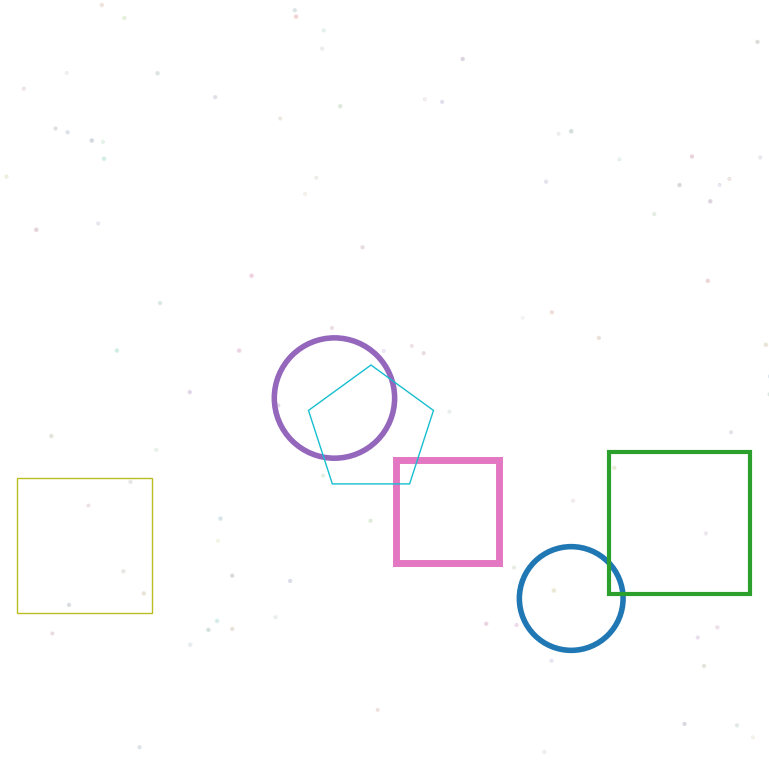[{"shape": "circle", "thickness": 2, "radius": 0.34, "center": [0.742, 0.223]}, {"shape": "square", "thickness": 1.5, "radius": 0.46, "center": [0.882, 0.321]}, {"shape": "circle", "thickness": 2, "radius": 0.39, "center": [0.434, 0.483]}, {"shape": "square", "thickness": 2.5, "radius": 0.34, "center": [0.581, 0.336]}, {"shape": "square", "thickness": 0.5, "radius": 0.44, "center": [0.11, 0.291]}, {"shape": "pentagon", "thickness": 0.5, "radius": 0.43, "center": [0.482, 0.441]}]